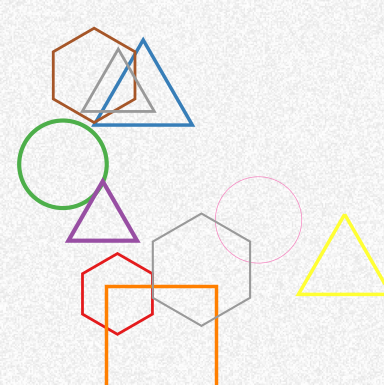[{"shape": "hexagon", "thickness": 2, "radius": 0.52, "center": [0.305, 0.237]}, {"shape": "triangle", "thickness": 2.5, "radius": 0.74, "center": [0.372, 0.749]}, {"shape": "circle", "thickness": 3, "radius": 0.57, "center": [0.164, 0.573]}, {"shape": "triangle", "thickness": 3, "radius": 0.51, "center": [0.267, 0.426]}, {"shape": "square", "thickness": 2.5, "radius": 0.71, "center": [0.418, 0.115]}, {"shape": "triangle", "thickness": 2.5, "radius": 0.69, "center": [0.895, 0.305]}, {"shape": "hexagon", "thickness": 2, "radius": 0.61, "center": [0.244, 0.804]}, {"shape": "circle", "thickness": 0.5, "radius": 0.56, "center": [0.672, 0.429]}, {"shape": "triangle", "thickness": 2, "radius": 0.54, "center": [0.307, 0.765]}, {"shape": "hexagon", "thickness": 1.5, "radius": 0.73, "center": [0.523, 0.3]}]